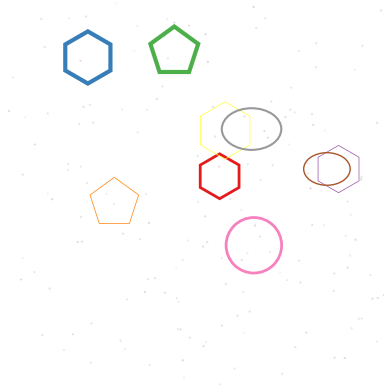[{"shape": "hexagon", "thickness": 2, "radius": 0.29, "center": [0.57, 0.542]}, {"shape": "hexagon", "thickness": 3, "radius": 0.34, "center": [0.228, 0.851]}, {"shape": "pentagon", "thickness": 3, "radius": 0.33, "center": [0.453, 0.866]}, {"shape": "hexagon", "thickness": 0.5, "radius": 0.31, "center": [0.879, 0.561]}, {"shape": "pentagon", "thickness": 0.5, "radius": 0.33, "center": [0.297, 0.473]}, {"shape": "hexagon", "thickness": 0.5, "radius": 0.37, "center": [0.585, 0.661]}, {"shape": "oval", "thickness": 1, "radius": 0.3, "center": [0.849, 0.561]}, {"shape": "circle", "thickness": 2, "radius": 0.36, "center": [0.659, 0.363]}, {"shape": "oval", "thickness": 1.5, "radius": 0.39, "center": [0.653, 0.665]}]